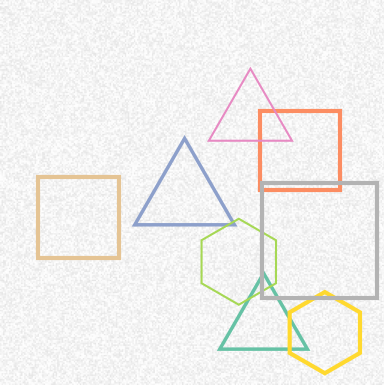[{"shape": "triangle", "thickness": 2.5, "radius": 0.66, "center": [0.685, 0.159]}, {"shape": "square", "thickness": 3, "radius": 0.52, "center": [0.779, 0.609]}, {"shape": "triangle", "thickness": 2.5, "radius": 0.75, "center": [0.479, 0.491]}, {"shape": "triangle", "thickness": 1.5, "radius": 0.62, "center": [0.65, 0.697]}, {"shape": "hexagon", "thickness": 1.5, "radius": 0.56, "center": [0.62, 0.32]}, {"shape": "hexagon", "thickness": 3, "radius": 0.53, "center": [0.844, 0.136]}, {"shape": "square", "thickness": 3, "radius": 0.52, "center": [0.205, 0.435]}, {"shape": "square", "thickness": 3, "radius": 0.74, "center": [0.83, 0.375]}]